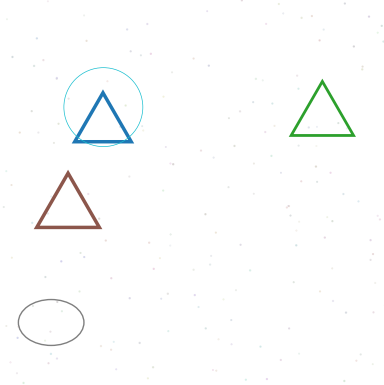[{"shape": "triangle", "thickness": 2.5, "radius": 0.42, "center": [0.267, 0.674]}, {"shape": "triangle", "thickness": 2, "radius": 0.47, "center": [0.837, 0.695]}, {"shape": "triangle", "thickness": 2.5, "radius": 0.47, "center": [0.177, 0.456]}, {"shape": "oval", "thickness": 1, "radius": 0.43, "center": [0.133, 0.162]}, {"shape": "circle", "thickness": 0.5, "radius": 0.51, "center": [0.268, 0.722]}]